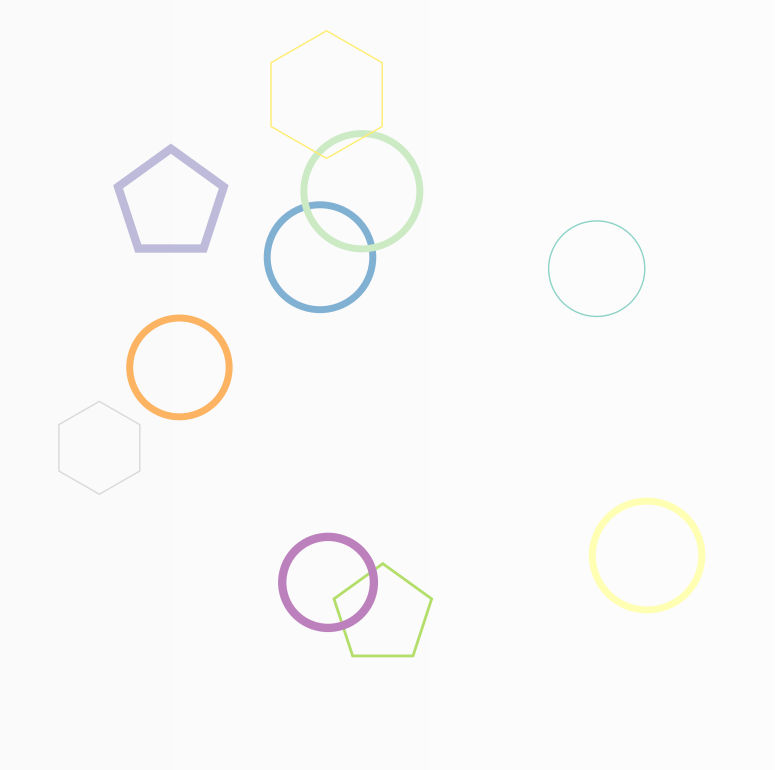[{"shape": "circle", "thickness": 0.5, "radius": 0.31, "center": [0.77, 0.651]}, {"shape": "circle", "thickness": 2.5, "radius": 0.35, "center": [0.835, 0.279]}, {"shape": "pentagon", "thickness": 3, "radius": 0.36, "center": [0.221, 0.735]}, {"shape": "circle", "thickness": 2.5, "radius": 0.34, "center": [0.413, 0.666]}, {"shape": "circle", "thickness": 2.5, "radius": 0.32, "center": [0.232, 0.523]}, {"shape": "pentagon", "thickness": 1, "radius": 0.33, "center": [0.494, 0.202]}, {"shape": "hexagon", "thickness": 0.5, "radius": 0.3, "center": [0.128, 0.418]}, {"shape": "circle", "thickness": 3, "radius": 0.3, "center": [0.423, 0.244]}, {"shape": "circle", "thickness": 2.5, "radius": 0.37, "center": [0.467, 0.752]}, {"shape": "hexagon", "thickness": 0.5, "radius": 0.41, "center": [0.421, 0.877]}]